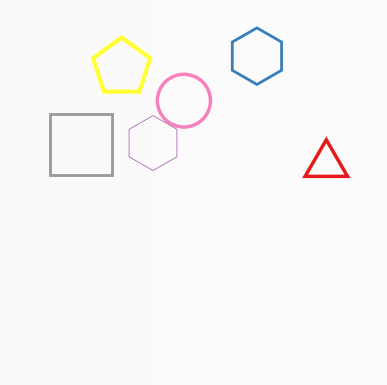[{"shape": "triangle", "thickness": 2.5, "radius": 0.32, "center": [0.842, 0.574]}, {"shape": "hexagon", "thickness": 2, "radius": 0.37, "center": [0.663, 0.854]}, {"shape": "hexagon", "thickness": 0.5, "radius": 0.36, "center": [0.395, 0.628]}, {"shape": "pentagon", "thickness": 3, "radius": 0.39, "center": [0.314, 0.825]}, {"shape": "circle", "thickness": 2.5, "radius": 0.34, "center": [0.475, 0.739]}, {"shape": "square", "thickness": 2, "radius": 0.4, "center": [0.209, 0.625]}]